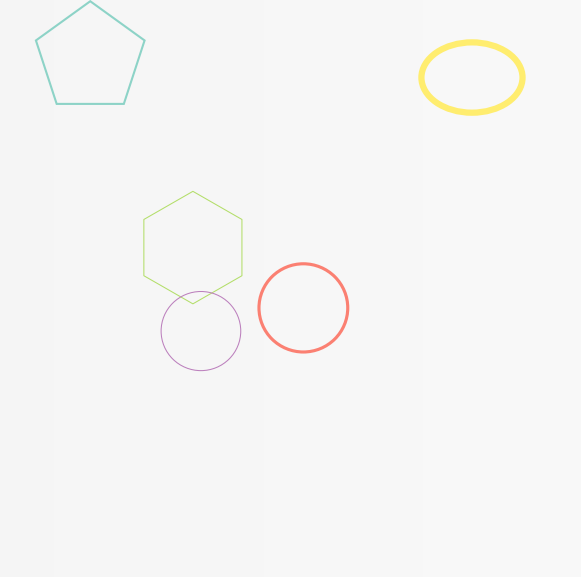[{"shape": "pentagon", "thickness": 1, "radius": 0.49, "center": [0.155, 0.899]}, {"shape": "circle", "thickness": 1.5, "radius": 0.38, "center": [0.522, 0.466]}, {"shape": "hexagon", "thickness": 0.5, "radius": 0.49, "center": [0.332, 0.57]}, {"shape": "circle", "thickness": 0.5, "radius": 0.34, "center": [0.346, 0.426]}, {"shape": "oval", "thickness": 3, "radius": 0.43, "center": [0.812, 0.865]}]